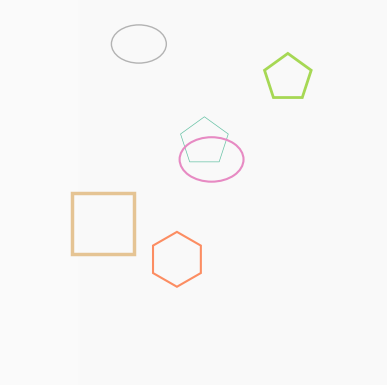[{"shape": "pentagon", "thickness": 0.5, "radius": 0.32, "center": [0.528, 0.632]}, {"shape": "hexagon", "thickness": 1.5, "radius": 0.36, "center": [0.457, 0.326]}, {"shape": "oval", "thickness": 1.5, "radius": 0.41, "center": [0.546, 0.586]}, {"shape": "pentagon", "thickness": 2, "radius": 0.32, "center": [0.743, 0.798]}, {"shape": "square", "thickness": 2.5, "radius": 0.4, "center": [0.265, 0.419]}, {"shape": "oval", "thickness": 1, "radius": 0.35, "center": [0.358, 0.886]}]